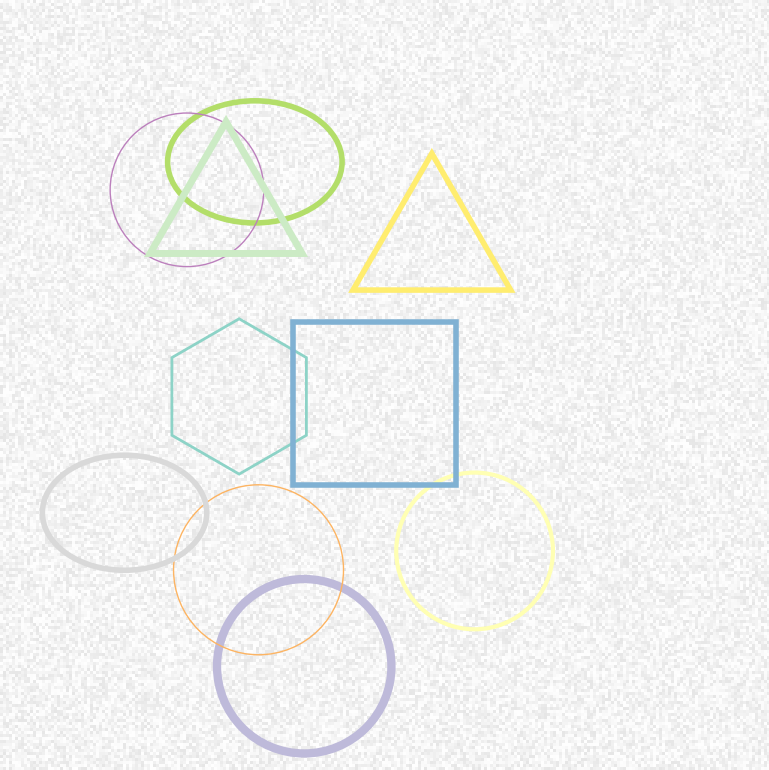[{"shape": "hexagon", "thickness": 1, "radius": 0.5, "center": [0.311, 0.485]}, {"shape": "circle", "thickness": 1.5, "radius": 0.51, "center": [0.616, 0.285]}, {"shape": "circle", "thickness": 3, "radius": 0.57, "center": [0.395, 0.135]}, {"shape": "square", "thickness": 2, "radius": 0.53, "center": [0.486, 0.476]}, {"shape": "circle", "thickness": 0.5, "radius": 0.55, "center": [0.336, 0.26]}, {"shape": "oval", "thickness": 2, "radius": 0.57, "center": [0.331, 0.79]}, {"shape": "oval", "thickness": 2, "radius": 0.53, "center": [0.162, 0.334]}, {"shape": "circle", "thickness": 0.5, "radius": 0.5, "center": [0.243, 0.753]}, {"shape": "triangle", "thickness": 2.5, "radius": 0.57, "center": [0.294, 0.728]}, {"shape": "triangle", "thickness": 2, "radius": 0.59, "center": [0.561, 0.682]}]